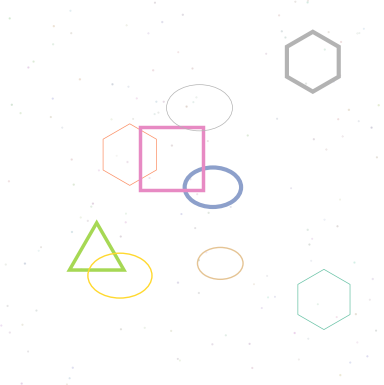[{"shape": "hexagon", "thickness": 0.5, "radius": 0.39, "center": [0.841, 0.222]}, {"shape": "hexagon", "thickness": 0.5, "radius": 0.4, "center": [0.337, 0.598]}, {"shape": "oval", "thickness": 3, "radius": 0.37, "center": [0.553, 0.514]}, {"shape": "square", "thickness": 2.5, "radius": 0.4, "center": [0.445, 0.588]}, {"shape": "triangle", "thickness": 2.5, "radius": 0.41, "center": [0.251, 0.339]}, {"shape": "oval", "thickness": 1, "radius": 0.42, "center": [0.312, 0.284]}, {"shape": "oval", "thickness": 1, "radius": 0.3, "center": [0.572, 0.316]}, {"shape": "oval", "thickness": 0.5, "radius": 0.43, "center": [0.518, 0.72]}, {"shape": "hexagon", "thickness": 3, "radius": 0.39, "center": [0.813, 0.84]}]